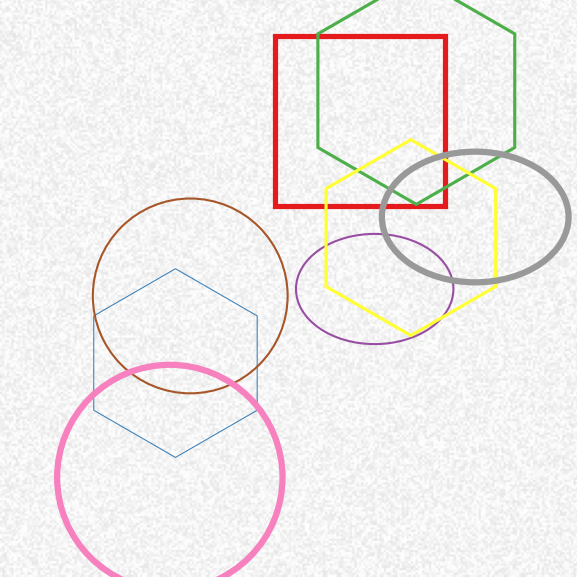[{"shape": "square", "thickness": 2.5, "radius": 0.74, "center": [0.623, 0.79]}, {"shape": "hexagon", "thickness": 0.5, "radius": 0.82, "center": [0.304, 0.37]}, {"shape": "hexagon", "thickness": 1.5, "radius": 0.98, "center": [0.721, 0.842]}, {"shape": "oval", "thickness": 1, "radius": 0.68, "center": [0.649, 0.499]}, {"shape": "hexagon", "thickness": 1.5, "radius": 0.85, "center": [0.711, 0.588]}, {"shape": "circle", "thickness": 1, "radius": 0.84, "center": [0.329, 0.487]}, {"shape": "circle", "thickness": 3, "radius": 0.98, "center": [0.294, 0.172]}, {"shape": "oval", "thickness": 3, "radius": 0.81, "center": [0.823, 0.623]}]